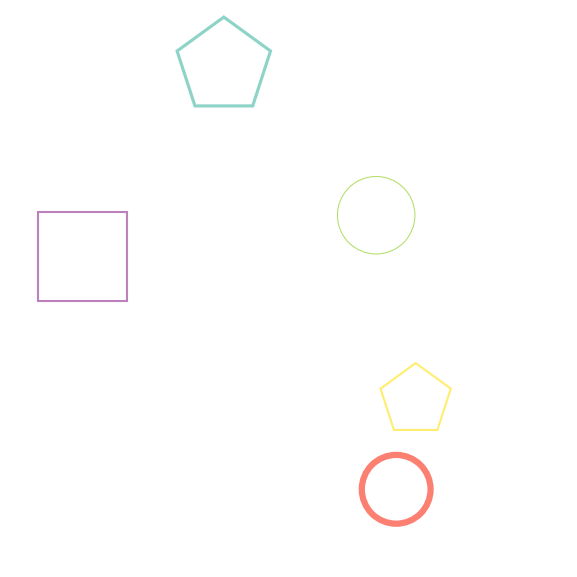[{"shape": "pentagon", "thickness": 1.5, "radius": 0.43, "center": [0.388, 0.885]}, {"shape": "circle", "thickness": 3, "radius": 0.3, "center": [0.686, 0.152]}, {"shape": "circle", "thickness": 0.5, "radius": 0.34, "center": [0.651, 0.626]}, {"shape": "square", "thickness": 1, "radius": 0.38, "center": [0.143, 0.555]}, {"shape": "pentagon", "thickness": 1, "radius": 0.32, "center": [0.72, 0.306]}]